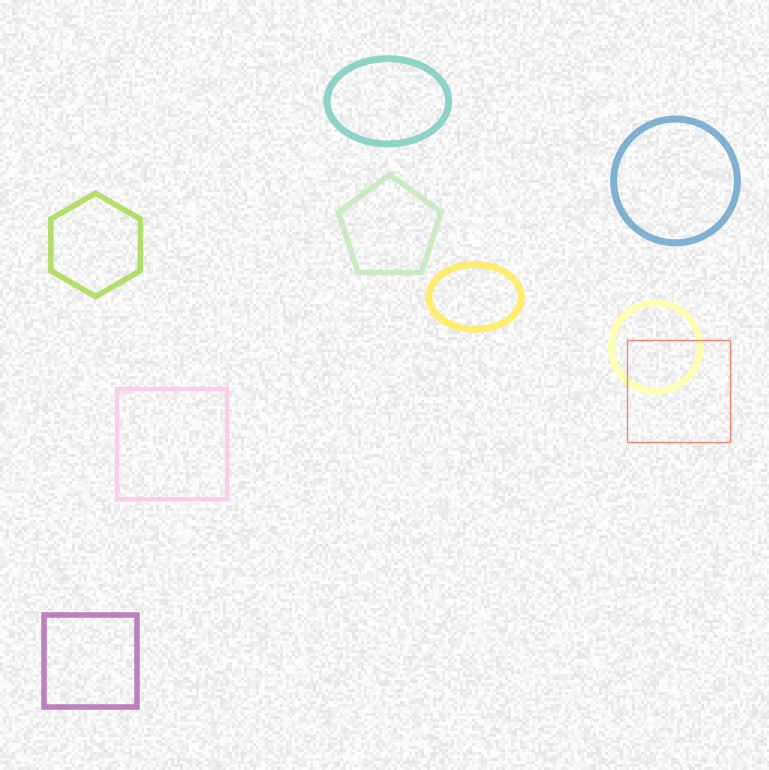[{"shape": "oval", "thickness": 2.5, "radius": 0.4, "center": [0.504, 0.868]}, {"shape": "circle", "thickness": 2.5, "radius": 0.29, "center": [0.852, 0.549]}, {"shape": "square", "thickness": 0.5, "radius": 0.33, "center": [0.881, 0.492]}, {"shape": "circle", "thickness": 2.5, "radius": 0.4, "center": [0.877, 0.765]}, {"shape": "hexagon", "thickness": 2, "radius": 0.34, "center": [0.124, 0.682]}, {"shape": "square", "thickness": 1.5, "radius": 0.36, "center": [0.224, 0.423]}, {"shape": "square", "thickness": 2, "radius": 0.3, "center": [0.117, 0.142]}, {"shape": "pentagon", "thickness": 2, "radius": 0.35, "center": [0.506, 0.703]}, {"shape": "oval", "thickness": 2.5, "radius": 0.3, "center": [0.617, 0.614]}]